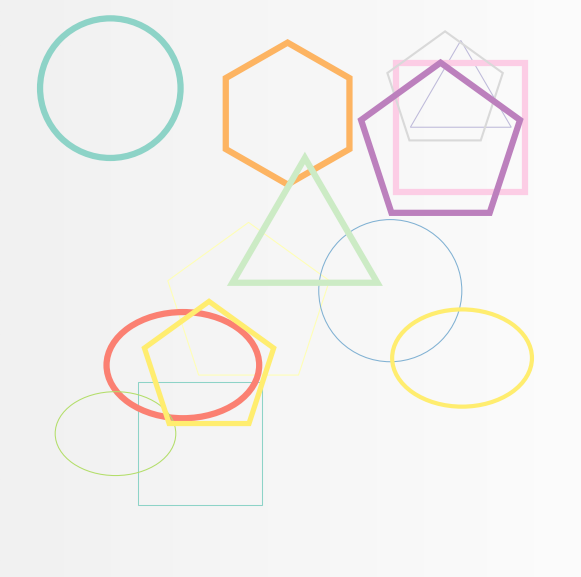[{"shape": "square", "thickness": 0.5, "radius": 0.53, "center": [0.344, 0.231]}, {"shape": "circle", "thickness": 3, "radius": 0.6, "center": [0.19, 0.846]}, {"shape": "pentagon", "thickness": 0.5, "radius": 0.73, "center": [0.428, 0.468]}, {"shape": "triangle", "thickness": 0.5, "radius": 0.5, "center": [0.793, 0.829]}, {"shape": "oval", "thickness": 3, "radius": 0.66, "center": [0.315, 0.367]}, {"shape": "circle", "thickness": 0.5, "radius": 0.62, "center": [0.671, 0.496]}, {"shape": "hexagon", "thickness": 3, "radius": 0.61, "center": [0.495, 0.802]}, {"shape": "oval", "thickness": 0.5, "radius": 0.52, "center": [0.199, 0.248]}, {"shape": "square", "thickness": 3, "radius": 0.56, "center": [0.793, 0.779]}, {"shape": "pentagon", "thickness": 1, "radius": 0.52, "center": [0.766, 0.84]}, {"shape": "pentagon", "thickness": 3, "radius": 0.72, "center": [0.758, 0.747]}, {"shape": "triangle", "thickness": 3, "radius": 0.72, "center": [0.525, 0.582]}, {"shape": "oval", "thickness": 2, "radius": 0.6, "center": [0.795, 0.379]}, {"shape": "pentagon", "thickness": 2.5, "radius": 0.58, "center": [0.36, 0.36]}]